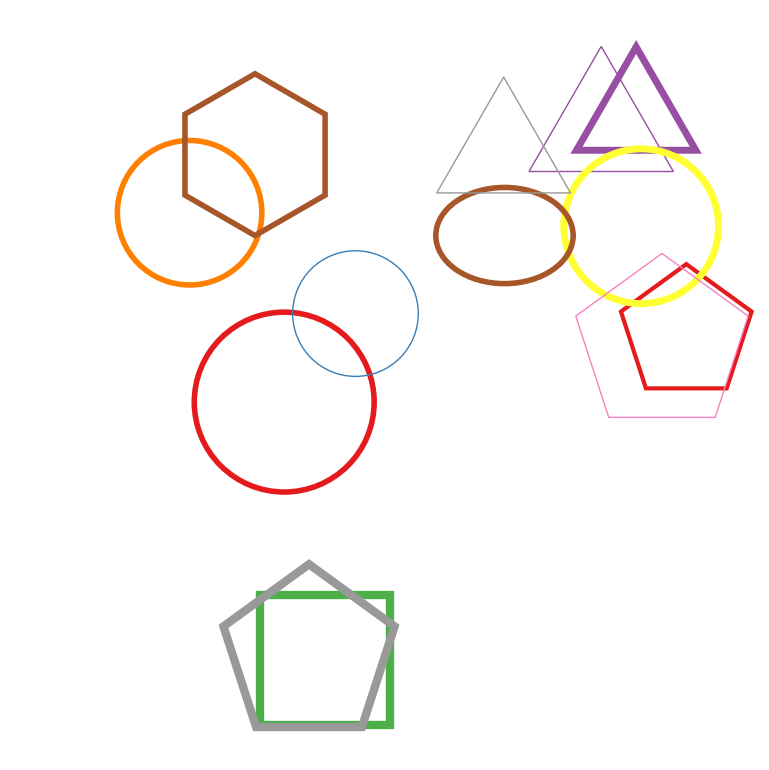[{"shape": "circle", "thickness": 2, "radius": 0.58, "center": [0.369, 0.478]}, {"shape": "pentagon", "thickness": 1.5, "radius": 0.45, "center": [0.891, 0.568]}, {"shape": "circle", "thickness": 0.5, "radius": 0.41, "center": [0.462, 0.593]}, {"shape": "square", "thickness": 3, "radius": 0.42, "center": [0.422, 0.143]}, {"shape": "triangle", "thickness": 2.5, "radius": 0.45, "center": [0.826, 0.85]}, {"shape": "triangle", "thickness": 0.5, "radius": 0.54, "center": [0.781, 0.831]}, {"shape": "circle", "thickness": 2, "radius": 0.47, "center": [0.246, 0.724]}, {"shape": "circle", "thickness": 2.5, "radius": 0.5, "center": [0.833, 0.706]}, {"shape": "oval", "thickness": 2, "radius": 0.45, "center": [0.655, 0.694]}, {"shape": "hexagon", "thickness": 2, "radius": 0.53, "center": [0.331, 0.799]}, {"shape": "pentagon", "thickness": 0.5, "radius": 0.59, "center": [0.86, 0.553]}, {"shape": "pentagon", "thickness": 3, "radius": 0.58, "center": [0.401, 0.15]}, {"shape": "triangle", "thickness": 0.5, "radius": 0.5, "center": [0.654, 0.8]}]